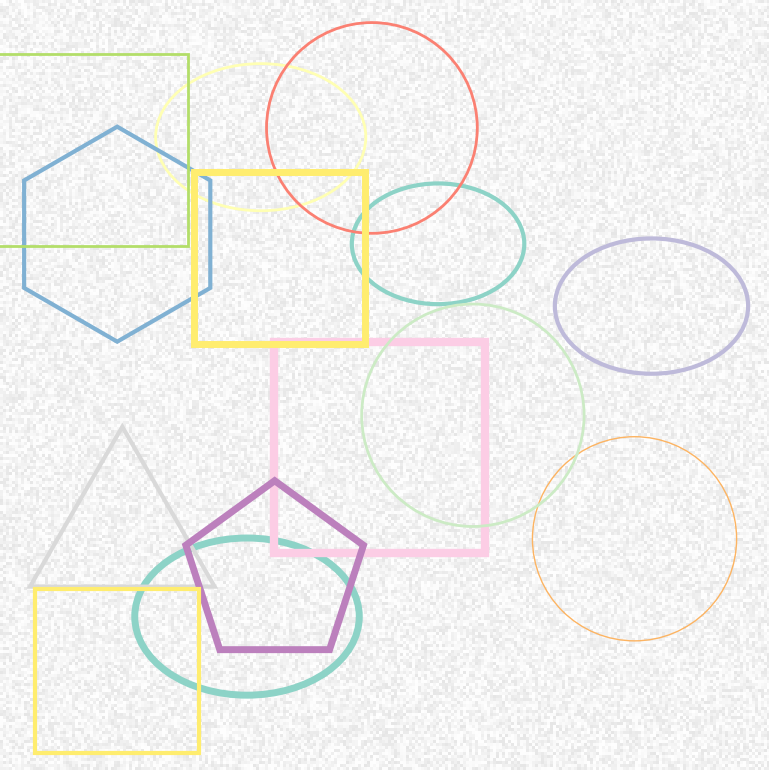[{"shape": "oval", "thickness": 2.5, "radius": 0.73, "center": [0.321, 0.199]}, {"shape": "oval", "thickness": 1.5, "radius": 0.56, "center": [0.569, 0.683]}, {"shape": "oval", "thickness": 1, "radius": 0.68, "center": [0.339, 0.822]}, {"shape": "oval", "thickness": 1.5, "radius": 0.63, "center": [0.846, 0.602]}, {"shape": "circle", "thickness": 1, "radius": 0.68, "center": [0.483, 0.834]}, {"shape": "hexagon", "thickness": 1.5, "radius": 0.7, "center": [0.152, 0.696]}, {"shape": "circle", "thickness": 0.5, "radius": 0.66, "center": [0.824, 0.3]}, {"shape": "square", "thickness": 1, "radius": 0.62, "center": [0.119, 0.806]}, {"shape": "square", "thickness": 3, "radius": 0.68, "center": [0.493, 0.419]}, {"shape": "triangle", "thickness": 1.5, "radius": 0.69, "center": [0.159, 0.307]}, {"shape": "pentagon", "thickness": 2.5, "radius": 0.61, "center": [0.357, 0.254]}, {"shape": "circle", "thickness": 1, "radius": 0.72, "center": [0.614, 0.461]}, {"shape": "square", "thickness": 1.5, "radius": 0.53, "center": [0.152, 0.129]}, {"shape": "square", "thickness": 2.5, "radius": 0.56, "center": [0.363, 0.665]}]